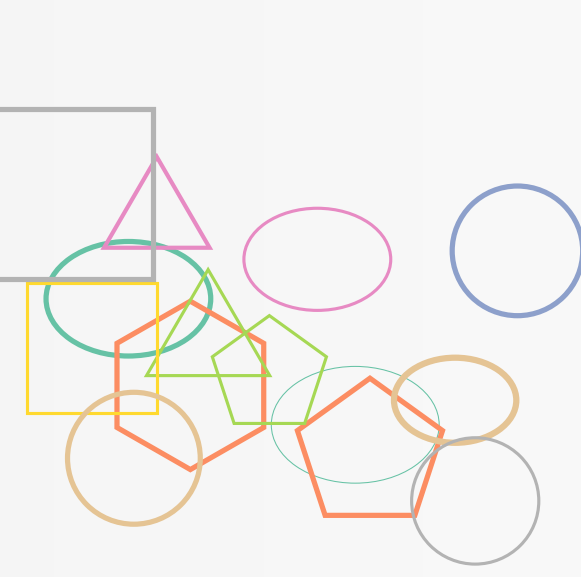[{"shape": "oval", "thickness": 0.5, "radius": 0.72, "center": [0.611, 0.264]}, {"shape": "oval", "thickness": 2.5, "radius": 0.71, "center": [0.221, 0.482]}, {"shape": "hexagon", "thickness": 2.5, "radius": 0.73, "center": [0.328, 0.332]}, {"shape": "pentagon", "thickness": 2.5, "radius": 0.66, "center": [0.636, 0.213]}, {"shape": "circle", "thickness": 2.5, "radius": 0.56, "center": [0.89, 0.565]}, {"shape": "triangle", "thickness": 2, "radius": 0.52, "center": [0.27, 0.623]}, {"shape": "oval", "thickness": 1.5, "radius": 0.63, "center": [0.546, 0.55]}, {"shape": "triangle", "thickness": 1.5, "radius": 0.61, "center": [0.358, 0.41]}, {"shape": "pentagon", "thickness": 1.5, "radius": 0.52, "center": [0.463, 0.349]}, {"shape": "square", "thickness": 1.5, "radius": 0.56, "center": [0.158, 0.396]}, {"shape": "circle", "thickness": 2.5, "radius": 0.57, "center": [0.23, 0.206]}, {"shape": "oval", "thickness": 3, "radius": 0.53, "center": [0.783, 0.306]}, {"shape": "square", "thickness": 2.5, "radius": 0.74, "center": [0.116, 0.663]}, {"shape": "circle", "thickness": 1.5, "radius": 0.55, "center": [0.818, 0.132]}]